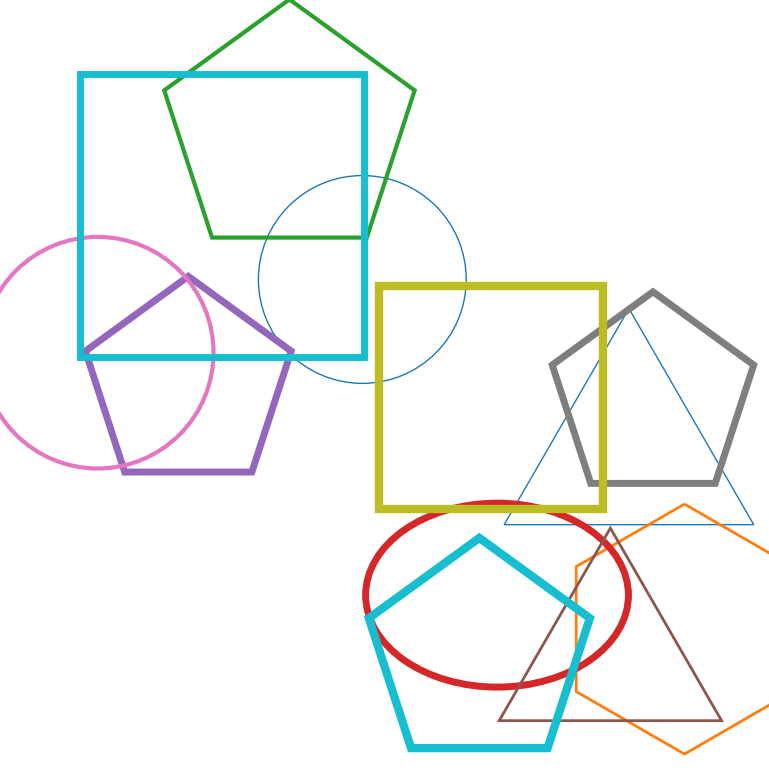[{"shape": "triangle", "thickness": 0.5, "radius": 0.94, "center": [0.817, 0.412]}, {"shape": "circle", "thickness": 0.5, "radius": 0.67, "center": [0.471, 0.637]}, {"shape": "hexagon", "thickness": 1, "radius": 0.81, "center": [0.889, 0.183]}, {"shape": "pentagon", "thickness": 1.5, "radius": 0.85, "center": [0.376, 0.83]}, {"shape": "oval", "thickness": 2.5, "radius": 0.85, "center": [0.646, 0.227]}, {"shape": "pentagon", "thickness": 2.5, "radius": 0.7, "center": [0.245, 0.501]}, {"shape": "triangle", "thickness": 1, "radius": 0.83, "center": [0.793, 0.147]}, {"shape": "circle", "thickness": 1.5, "radius": 0.75, "center": [0.127, 0.542]}, {"shape": "pentagon", "thickness": 2.5, "radius": 0.69, "center": [0.848, 0.483]}, {"shape": "square", "thickness": 3, "radius": 0.73, "center": [0.637, 0.484]}, {"shape": "pentagon", "thickness": 3, "radius": 0.75, "center": [0.623, 0.151]}, {"shape": "square", "thickness": 2.5, "radius": 0.92, "center": [0.288, 0.72]}]